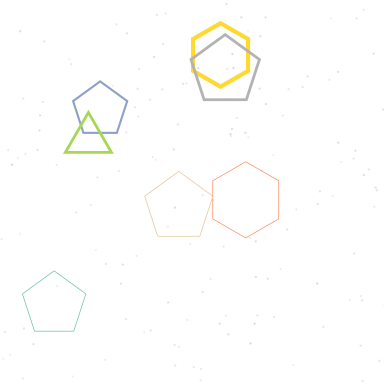[{"shape": "pentagon", "thickness": 0.5, "radius": 0.43, "center": [0.141, 0.21]}, {"shape": "hexagon", "thickness": 0.5, "radius": 0.49, "center": [0.638, 0.481]}, {"shape": "pentagon", "thickness": 1.5, "radius": 0.37, "center": [0.26, 0.715]}, {"shape": "triangle", "thickness": 2, "radius": 0.35, "center": [0.23, 0.639]}, {"shape": "hexagon", "thickness": 3, "radius": 0.41, "center": [0.573, 0.857]}, {"shape": "pentagon", "thickness": 0.5, "radius": 0.47, "center": [0.464, 0.462]}, {"shape": "pentagon", "thickness": 2, "radius": 0.47, "center": [0.585, 0.817]}]